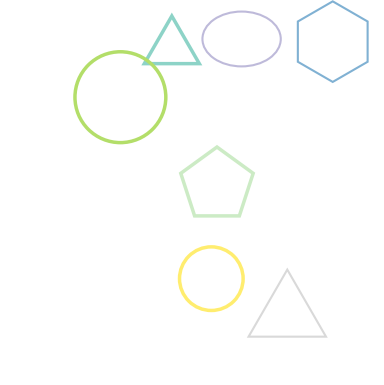[{"shape": "triangle", "thickness": 2.5, "radius": 0.41, "center": [0.446, 0.876]}, {"shape": "oval", "thickness": 1.5, "radius": 0.51, "center": [0.628, 0.899]}, {"shape": "hexagon", "thickness": 1.5, "radius": 0.52, "center": [0.864, 0.892]}, {"shape": "circle", "thickness": 2.5, "radius": 0.59, "center": [0.313, 0.748]}, {"shape": "triangle", "thickness": 1.5, "radius": 0.58, "center": [0.746, 0.184]}, {"shape": "pentagon", "thickness": 2.5, "radius": 0.49, "center": [0.564, 0.519]}, {"shape": "circle", "thickness": 2.5, "radius": 0.41, "center": [0.549, 0.276]}]